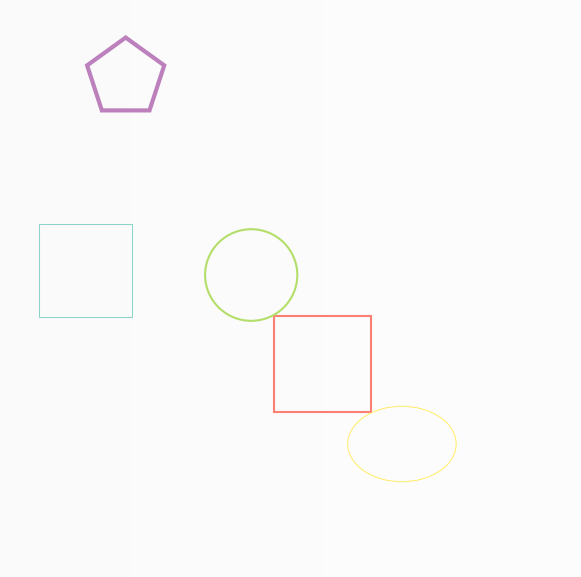[{"shape": "square", "thickness": 0.5, "radius": 0.4, "center": [0.147, 0.531]}, {"shape": "square", "thickness": 1, "radius": 0.42, "center": [0.555, 0.369]}, {"shape": "circle", "thickness": 1, "radius": 0.4, "center": [0.432, 0.523]}, {"shape": "pentagon", "thickness": 2, "radius": 0.35, "center": [0.216, 0.864]}, {"shape": "oval", "thickness": 0.5, "radius": 0.47, "center": [0.692, 0.23]}]